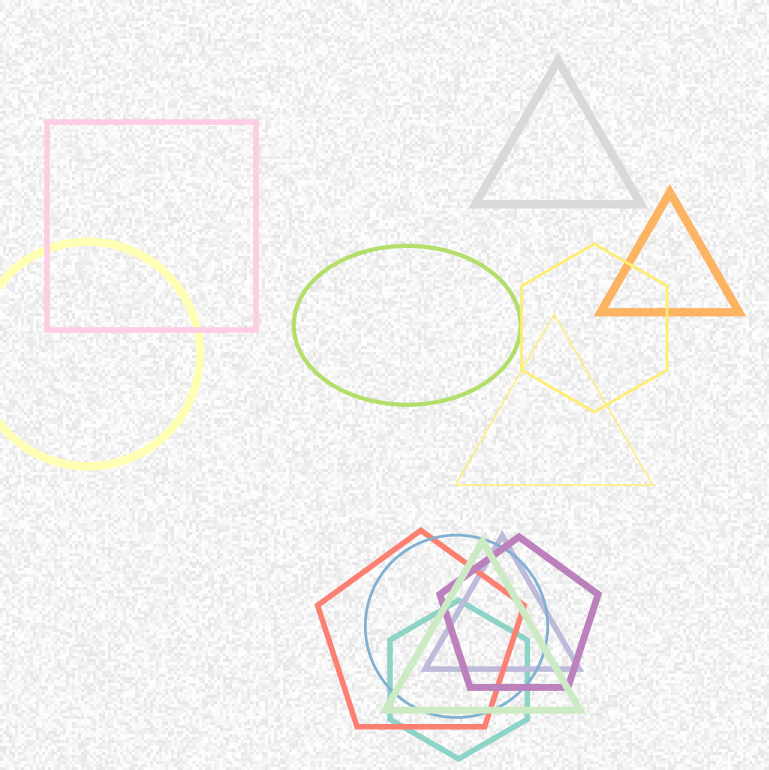[{"shape": "hexagon", "thickness": 2, "radius": 0.51, "center": [0.596, 0.117]}, {"shape": "circle", "thickness": 3, "radius": 0.73, "center": [0.114, 0.54]}, {"shape": "triangle", "thickness": 2, "radius": 0.58, "center": [0.652, 0.189]}, {"shape": "pentagon", "thickness": 2, "radius": 0.7, "center": [0.547, 0.17]}, {"shape": "circle", "thickness": 1, "radius": 0.59, "center": [0.593, 0.187]}, {"shape": "triangle", "thickness": 3, "radius": 0.52, "center": [0.87, 0.646]}, {"shape": "oval", "thickness": 1.5, "radius": 0.74, "center": [0.529, 0.578]}, {"shape": "square", "thickness": 2, "radius": 0.68, "center": [0.197, 0.707]}, {"shape": "triangle", "thickness": 3, "radius": 0.62, "center": [0.725, 0.797]}, {"shape": "pentagon", "thickness": 2.5, "radius": 0.54, "center": [0.674, 0.195]}, {"shape": "triangle", "thickness": 2.5, "radius": 0.73, "center": [0.627, 0.151]}, {"shape": "hexagon", "thickness": 1, "radius": 0.55, "center": [0.772, 0.574]}, {"shape": "triangle", "thickness": 0.5, "radius": 0.74, "center": [0.719, 0.444]}]